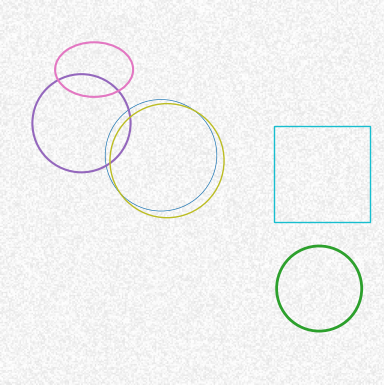[{"shape": "circle", "thickness": 0.5, "radius": 0.72, "center": [0.418, 0.597]}, {"shape": "circle", "thickness": 2, "radius": 0.55, "center": [0.829, 0.251]}, {"shape": "circle", "thickness": 1.5, "radius": 0.64, "center": [0.212, 0.68]}, {"shape": "oval", "thickness": 1.5, "radius": 0.51, "center": [0.244, 0.819]}, {"shape": "circle", "thickness": 1, "radius": 0.74, "center": [0.434, 0.583]}, {"shape": "square", "thickness": 1, "radius": 0.62, "center": [0.837, 0.549]}]